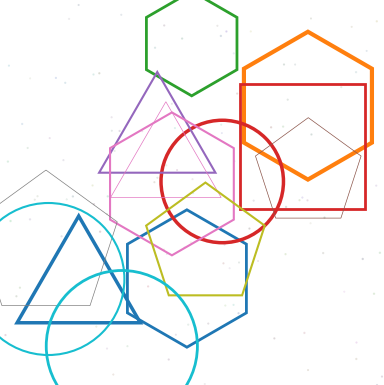[{"shape": "hexagon", "thickness": 2, "radius": 0.89, "center": [0.485, 0.277]}, {"shape": "triangle", "thickness": 2.5, "radius": 0.92, "center": [0.204, 0.254]}, {"shape": "hexagon", "thickness": 3, "radius": 0.96, "center": [0.8, 0.726]}, {"shape": "hexagon", "thickness": 2, "radius": 0.68, "center": [0.498, 0.887]}, {"shape": "square", "thickness": 2, "radius": 0.81, "center": [0.786, 0.619]}, {"shape": "circle", "thickness": 2.5, "radius": 0.8, "center": [0.577, 0.529]}, {"shape": "triangle", "thickness": 1.5, "radius": 0.87, "center": [0.408, 0.639]}, {"shape": "pentagon", "thickness": 0.5, "radius": 0.72, "center": [0.801, 0.55]}, {"shape": "triangle", "thickness": 0.5, "radius": 0.83, "center": [0.431, 0.57]}, {"shape": "hexagon", "thickness": 1.5, "radius": 0.93, "center": [0.447, 0.522]}, {"shape": "pentagon", "thickness": 0.5, "radius": 0.97, "center": [0.119, 0.364]}, {"shape": "pentagon", "thickness": 1.5, "radius": 0.81, "center": [0.534, 0.364]}, {"shape": "circle", "thickness": 2, "radius": 0.98, "center": [0.316, 0.101]}, {"shape": "circle", "thickness": 1.5, "radius": 0.99, "center": [0.126, 0.275]}]